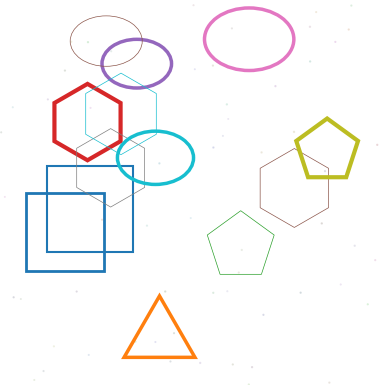[{"shape": "square", "thickness": 2, "radius": 0.51, "center": [0.168, 0.398]}, {"shape": "square", "thickness": 1.5, "radius": 0.56, "center": [0.233, 0.456]}, {"shape": "triangle", "thickness": 2.5, "radius": 0.53, "center": [0.414, 0.125]}, {"shape": "pentagon", "thickness": 0.5, "radius": 0.46, "center": [0.625, 0.361]}, {"shape": "hexagon", "thickness": 3, "radius": 0.5, "center": [0.227, 0.683]}, {"shape": "oval", "thickness": 2.5, "radius": 0.45, "center": [0.355, 0.835]}, {"shape": "oval", "thickness": 0.5, "radius": 0.47, "center": [0.276, 0.893]}, {"shape": "hexagon", "thickness": 0.5, "radius": 0.51, "center": [0.765, 0.512]}, {"shape": "oval", "thickness": 2.5, "radius": 0.58, "center": [0.647, 0.898]}, {"shape": "hexagon", "thickness": 0.5, "radius": 0.51, "center": [0.287, 0.564]}, {"shape": "pentagon", "thickness": 3, "radius": 0.42, "center": [0.85, 0.608]}, {"shape": "hexagon", "thickness": 0.5, "radius": 0.53, "center": [0.314, 0.704]}, {"shape": "oval", "thickness": 2.5, "radius": 0.49, "center": [0.404, 0.59]}]